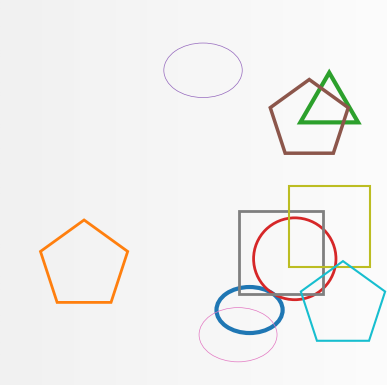[{"shape": "oval", "thickness": 3, "radius": 0.43, "center": [0.644, 0.195]}, {"shape": "pentagon", "thickness": 2, "radius": 0.59, "center": [0.217, 0.31]}, {"shape": "triangle", "thickness": 3, "radius": 0.43, "center": [0.85, 0.725]}, {"shape": "circle", "thickness": 2, "radius": 0.53, "center": [0.761, 0.328]}, {"shape": "oval", "thickness": 0.5, "radius": 0.51, "center": [0.524, 0.817]}, {"shape": "pentagon", "thickness": 2.5, "radius": 0.53, "center": [0.798, 0.688]}, {"shape": "oval", "thickness": 0.5, "radius": 0.5, "center": [0.614, 0.131]}, {"shape": "square", "thickness": 2, "radius": 0.54, "center": [0.725, 0.345]}, {"shape": "square", "thickness": 1.5, "radius": 0.52, "center": [0.851, 0.411]}, {"shape": "pentagon", "thickness": 1.5, "radius": 0.57, "center": [0.885, 0.207]}]